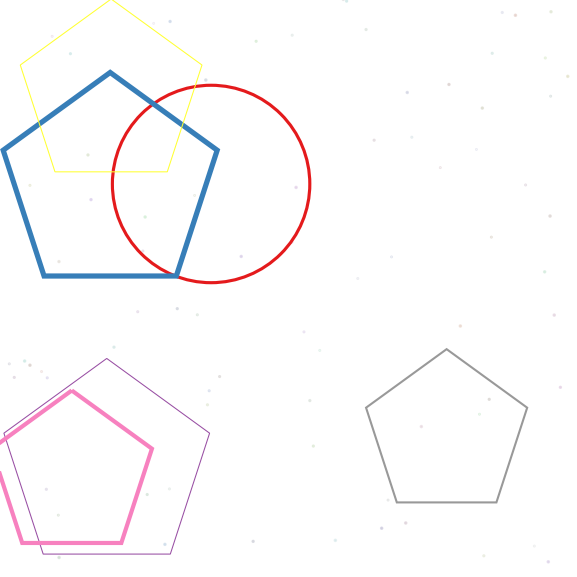[{"shape": "circle", "thickness": 1.5, "radius": 0.85, "center": [0.366, 0.681]}, {"shape": "pentagon", "thickness": 2.5, "radius": 0.97, "center": [0.191, 0.679]}, {"shape": "pentagon", "thickness": 0.5, "radius": 0.94, "center": [0.185, 0.191]}, {"shape": "pentagon", "thickness": 0.5, "radius": 0.83, "center": [0.192, 0.835]}, {"shape": "pentagon", "thickness": 2, "radius": 0.73, "center": [0.124, 0.177]}, {"shape": "pentagon", "thickness": 1, "radius": 0.73, "center": [0.773, 0.248]}]